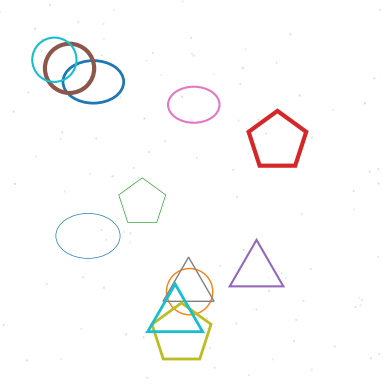[{"shape": "oval", "thickness": 0.5, "radius": 0.42, "center": [0.229, 0.387]}, {"shape": "oval", "thickness": 2, "radius": 0.39, "center": [0.242, 0.787]}, {"shape": "circle", "thickness": 1, "radius": 0.3, "center": [0.492, 0.242]}, {"shape": "pentagon", "thickness": 0.5, "radius": 0.32, "center": [0.369, 0.474]}, {"shape": "pentagon", "thickness": 3, "radius": 0.39, "center": [0.721, 0.633]}, {"shape": "triangle", "thickness": 1.5, "radius": 0.4, "center": [0.666, 0.296]}, {"shape": "circle", "thickness": 3, "radius": 0.32, "center": [0.181, 0.822]}, {"shape": "oval", "thickness": 1.5, "radius": 0.33, "center": [0.503, 0.728]}, {"shape": "triangle", "thickness": 1, "radius": 0.38, "center": [0.49, 0.256]}, {"shape": "pentagon", "thickness": 2, "radius": 0.4, "center": [0.471, 0.133]}, {"shape": "triangle", "thickness": 2, "radius": 0.41, "center": [0.455, 0.18]}, {"shape": "circle", "thickness": 1.5, "radius": 0.29, "center": [0.141, 0.845]}]